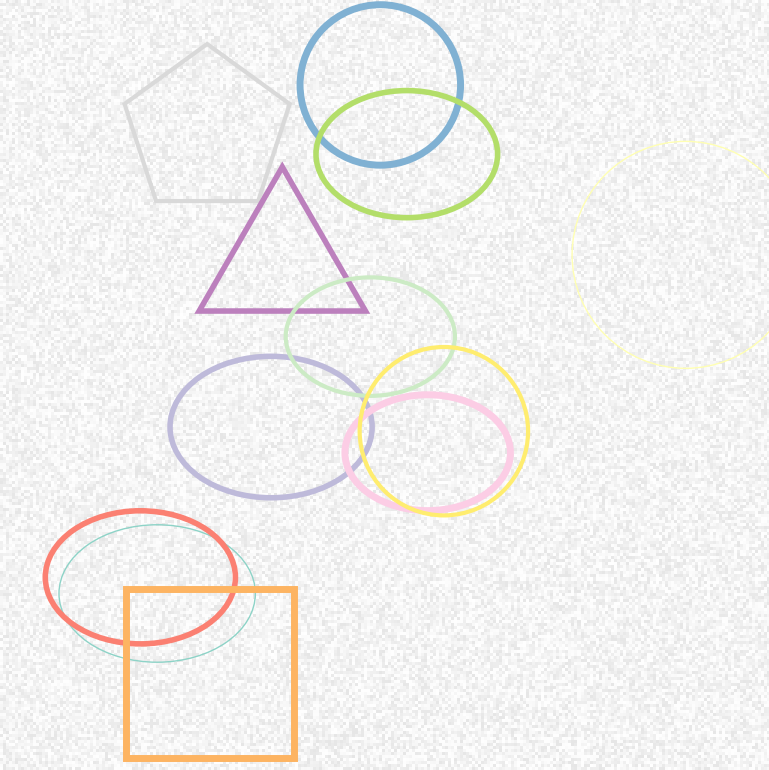[{"shape": "oval", "thickness": 0.5, "radius": 0.64, "center": [0.204, 0.229]}, {"shape": "circle", "thickness": 0.5, "radius": 0.74, "center": [0.89, 0.669]}, {"shape": "oval", "thickness": 2, "radius": 0.66, "center": [0.352, 0.445]}, {"shape": "oval", "thickness": 2, "radius": 0.62, "center": [0.182, 0.25]}, {"shape": "circle", "thickness": 2.5, "radius": 0.52, "center": [0.494, 0.89]}, {"shape": "square", "thickness": 2.5, "radius": 0.55, "center": [0.273, 0.125]}, {"shape": "oval", "thickness": 2, "radius": 0.59, "center": [0.528, 0.8]}, {"shape": "oval", "thickness": 2.5, "radius": 0.54, "center": [0.555, 0.412]}, {"shape": "pentagon", "thickness": 1.5, "radius": 0.56, "center": [0.269, 0.83]}, {"shape": "triangle", "thickness": 2, "radius": 0.62, "center": [0.367, 0.658]}, {"shape": "oval", "thickness": 1.5, "radius": 0.55, "center": [0.481, 0.563]}, {"shape": "circle", "thickness": 1.5, "radius": 0.55, "center": [0.576, 0.44]}]